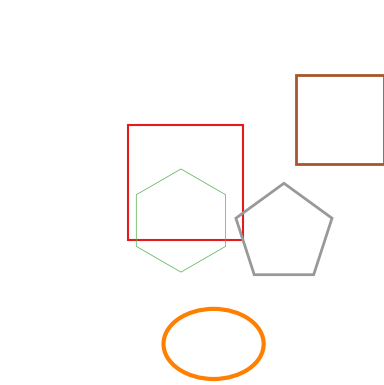[{"shape": "square", "thickness": 1.5, "radius": 0.75, "center": [0.483, 0.526]}, {"shape": "hexagon", "thickness": 0.5, "radius": 0.67, "center": [0.47, 0.427]}, {"shape": "oval", "thickness": 3, "radius": 0.65, "center": [0.555, 0.107]}, {"shape": "square", "thickness": 2, "radius": 0.58, "center": [0.883, 0.69]}, {"shape": "pentagon", "thickness": 2, "radius": 0.66, "center": [0.738, 0.393]}]